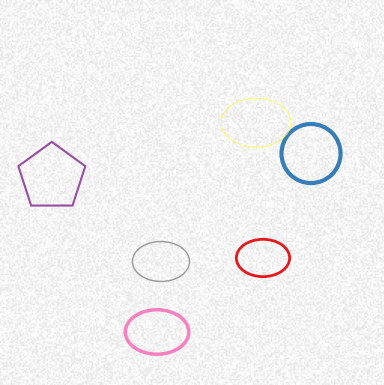[{"shape": "oval", "thickness": 2, "radius": 0.35, "center": [0.683, 0.33]}, {"shape": "circle", "thickness": 3, "radius": 0.38, "center": [0.808, 0.601]}, {"shape": "pentagon", "thickness": 1.5, "radius": 0.46, "center": [0.135, 0.54]}, {"shape": "oval", "thickness": 0.5, "radius": 0.45, "center": [0.665, 0.681]}, {"shape": "oval", "thickness": 2.5, "radius": 0.41, "center": [0.408, 0.138]}, {"shape": "oval", "thickness": 1, "radius": 0.37, "center": [0.418, 0.321]}]